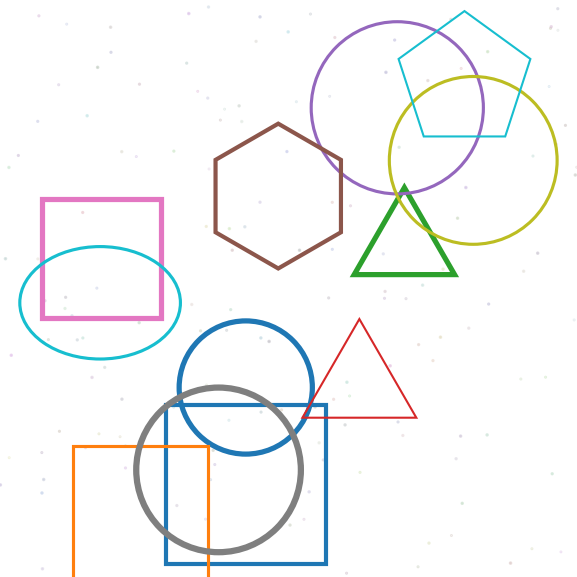[{"shape": "circle", "thickness": 2.5, "radius": 0.58, "center": [0.426, 0.328]}, {"shape": "square", "thickness": 2, "radius": 0.69, "center": [0.426, 0.16]}, {"shape": "square", "thickness": 1.5, "radius": 0.58, "center": [0.243, 0.11]}, {"shape": "triangle", "thickness": 2.5, "radius": 0.5, "center": [0.7, 0.574]}, {"shape": "triangle", "thickness": 1, "radius": 0.57, "center": [0.622, 0.333]}, {"shape": "circle", "thickness": 1.5, "radius": 0.75, "center": [0.688, 0.812]}, {"shape": "hexagon", "thickness": 2, "radius": 0.63, "center": [0.482, 0.66]}, {"shape": "square", "thickness": 2.5, "radius": 0.51, "center": [0.176, 0.551]}, {"shape": "circle", "thickness": 3, "radius": 0.71, "center": [0.378, 0.185]}, {"shape": "circle", "thickness": 1.5, "radius": 0.73, "center": [0.819, 0.721]}, {"shape": "oval", "thickness": 1.5, "radius": 0.7, "center": [0.173, 0.475]}, {"shape": "pentagon", "thickness": 1, "radius": 0.6, "center": [0.804, 0.86]}]